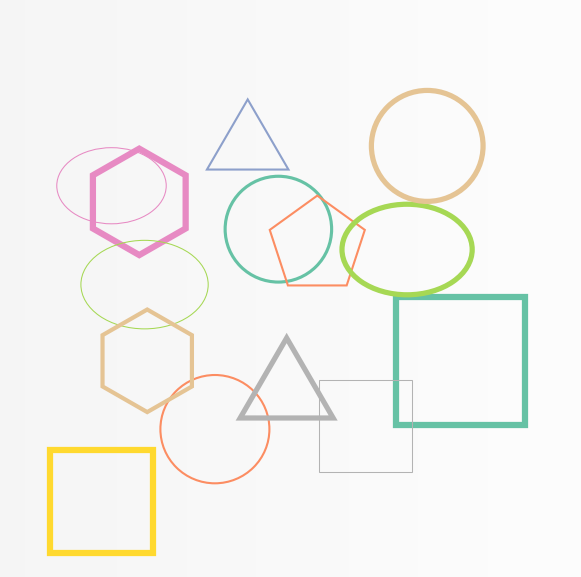[{"shape": "circle", "thickness": 1.5, "radius": 0.46, "center": [0.479, 0.602]}, {"shape": "square", "thickness": 3, "radius": 0.55, "center": [0.792, 0.374]}, {"shape": "pentagon", "thickness": 1, "radius": 0.43, "center": [0.546, 0.574]}, {"shape": "circle", "thickness": 1, "radius": 0.47, "center": [0.37, 0.256]}, {"shape": "triangle", "thickness": 1, "radius": 0.4, "center": [0.426, 0.746]}, {"shape": "hexagon", "thickness": 3, "radius": 0.46, "center": [0.24, 0.65]}, {"shape": "oval", "thickness": 0.5, "radius": 0.47, "center": [0.192, 0.678]}, {"shape": "oval", "thickness": 2.5, "radius": 0.56, "center": [0.7, 0.567]}, {"shape": "oval", "thickness": 0.5, "radius": 0.55, "center": [0.249, 0.506]}, {"shape": "square", "thickness": 3, "radius": 0.44, "center": [0.174, 0.131]}, {"shape": "circle", "thickness": 2.5, "radius": 0.48, "center": [0.735, 0.746]}, {"shape": "hexagon", "thickness": 2, "radius": 0.44, "center": [0.253, 0.374]}, {"shape": "triangle", "thickness": 2.5, "radius": 0.46, "center": [0.493, 0.322]}, {"shape": "square", "thickness": 0.5, "radius": 0.4, "center": [0.63, 0.262]}]